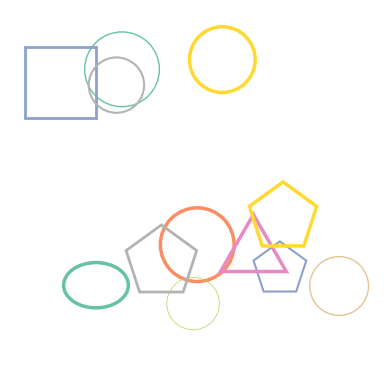[{"shape": "circle", "thickness": 1, "radius": 0.49, "center": [0.317, 0.82]}, {"shape": "oval", "thickness": 2.5, "radius": 0.42, "center": [0.249, 0.259]}, {"shape": "circle", "thickness": 2.5, "radius": 0.48, "center": [0.512, 0.364]}, {"shape": "square", "thickness": 2, "radius": 0.46, "center": [0.158, 0.786]}, {"shape": "pentagon", "thickness": 1.5, "radius": 0.36, "center": [0.727, 0.301]}, {"shape": "triangle", "thickness": 2.5, "radius": 0.49, "center": [0.658, 0.344]}, {"shape": "circle", "thickness": 0.5, "radius": 0.34, "center": [0.501, 0.212]}, {"shape": "circle", "thickness": 2.5, "radius": 0.43, "center": [0.577, 0.845]}, {"shape": "pentagon", "thickness": 2.5, "radius": 0.46, "center": [0.735, 0.436]}, {"shape": "circle", "thickness": 1, "radius": 0.38, "center": [0.881, 0.257]}, {"shape": "circle", "thickness": 1.5, "radius": 0.36, "center": [0.302, 0.779]}, {"shape": "pentagon", "thickness": 2, "radius": 0.48, "center": [0.419, 0.319]}]